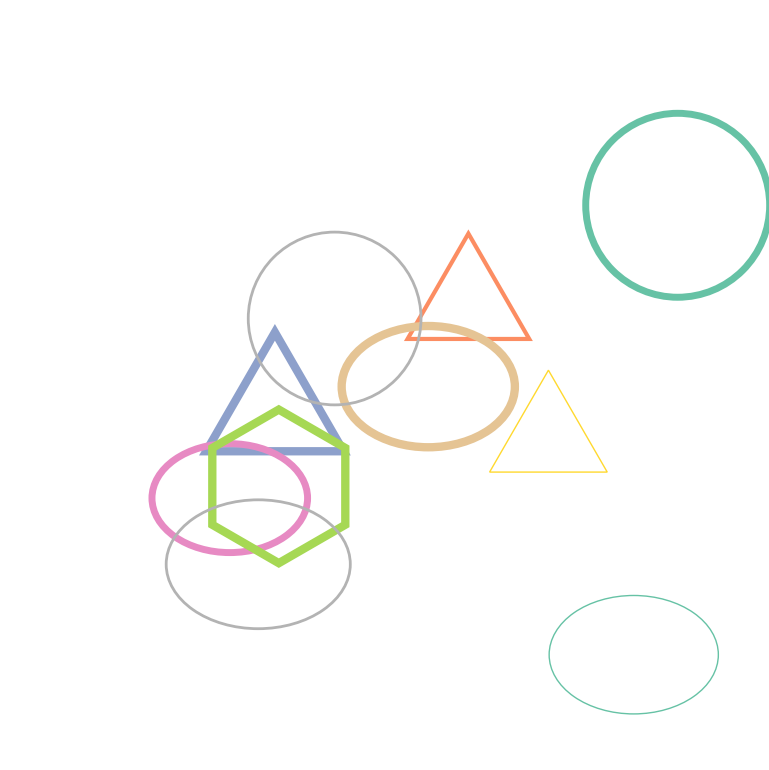[{"shape": "oval", "thickness": 0.5, "radius": 0.55, "center": [0.823, 0.15]}, {"shape": "circle", "thickness": 2.5, "radius": 0.6, "center": [0.88, 0.733]}, {"shape": "triangle", "thickness": 1.5, "radius": 0.46, "center": [0.608, 0.605]}, {"shape": "triangle", "thickness": 3, "radius": 0.51, "center": [0.357, 0.465]}, {"shape": "oval", "thickness": 2.5, "radius": 0.51, "center": [0.298, 0.353]}, {"shape": "hexagon", "thickness": 3, "radius": 0.5, "center": [0.362, 0.368]}, {"shape": "triangle", "thickness": 0.5, "radius": 0.44, "center": [0.712, 0.431]}, {"shape": "oval", "thickness": 3, "radius": 0.56, "center": [0.556, 0.498]}, {"shape": "circle", "thickness": 1, "radius": 0.56, "center": [0.435, 0.586]}, {"shape": "oval", "thickness": 1, "radius": 0.6, "center": [0.335, 0.267]}]